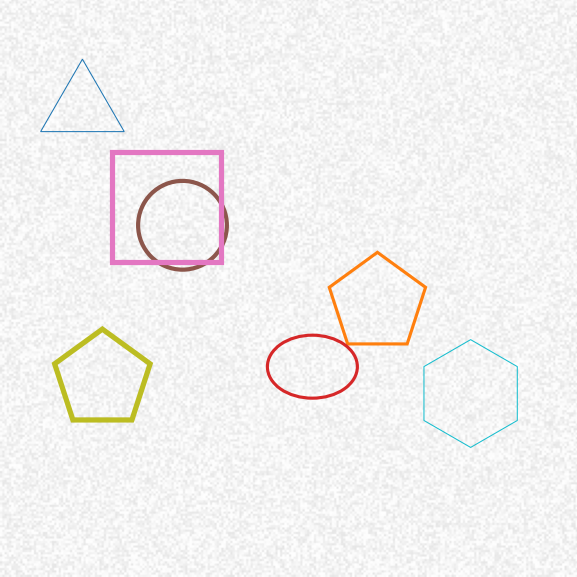[{"shape": "triangle", "thickness": 0.5, "radius": 0.42, "center": [0.143, 0.813]}, {"shape": "pentagon", "thickness": 1.5, "radius": 0.44, "center": [0.654, 0.475]}, {"shape": "oval", "thickness": 1.5, "radius": 0.39, "center": [0.541, 0.364]}, {"shape": "circle", "thickness": 2, "radius": 0.38, "center": [0.316, 0.609]}, {"shape": "square", "thickness": 2.5, "radius": 0.47, "center": [0.289, 0.641]}, {"shape": "pentagon", "thickness": 2.5, "radius": 0.43, "center": [0.177, 0.342]}, {"shape": "hexagon", "thickness": 0.5, "radius": 0.47, "center": [0.815, 0.318]}]